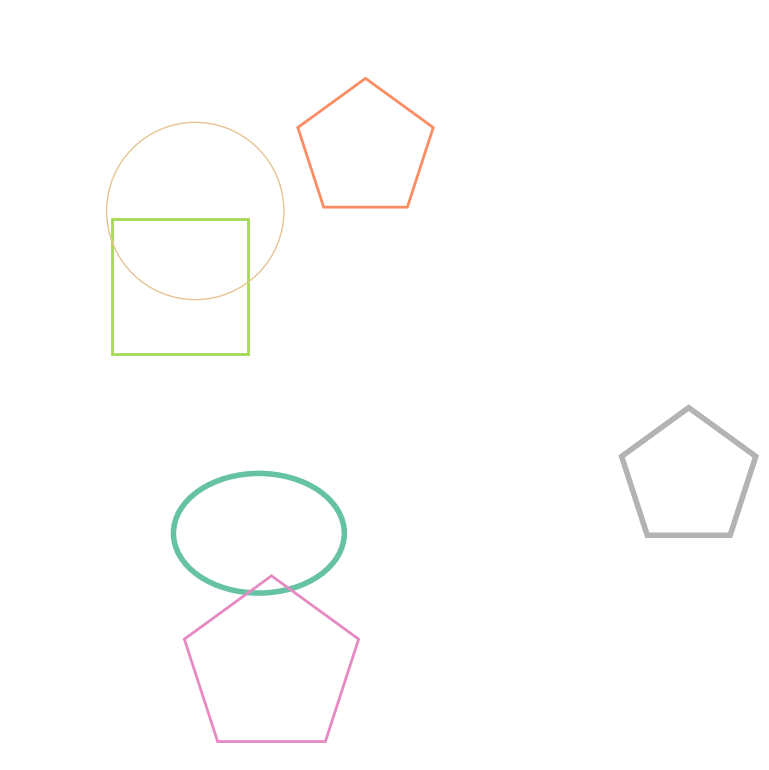[{"shape": "oval", "thickness": 2, "radius": 0.55, "center": [0.336, 0.307]}, {"shape": "pentagon", "thickness": 1, "radius": 0.46, "center": [0.475, 0.806]}, {"shape": "pentagon", "thickness": 1, "radius": 0.59, "center": [0.353, 0.133]}, {"shape": "square", "thickness": 1, "radius": 0.44, "center": [0.234, 0.628]}, {"shape": "circle", "thickness": 0.5, "radius": 0.58, "center": [0.254, 0.726]}, {"shape": "pentagon", "thickness": 2, "radius": 0.46, "center": [0.894, 0.379]}]